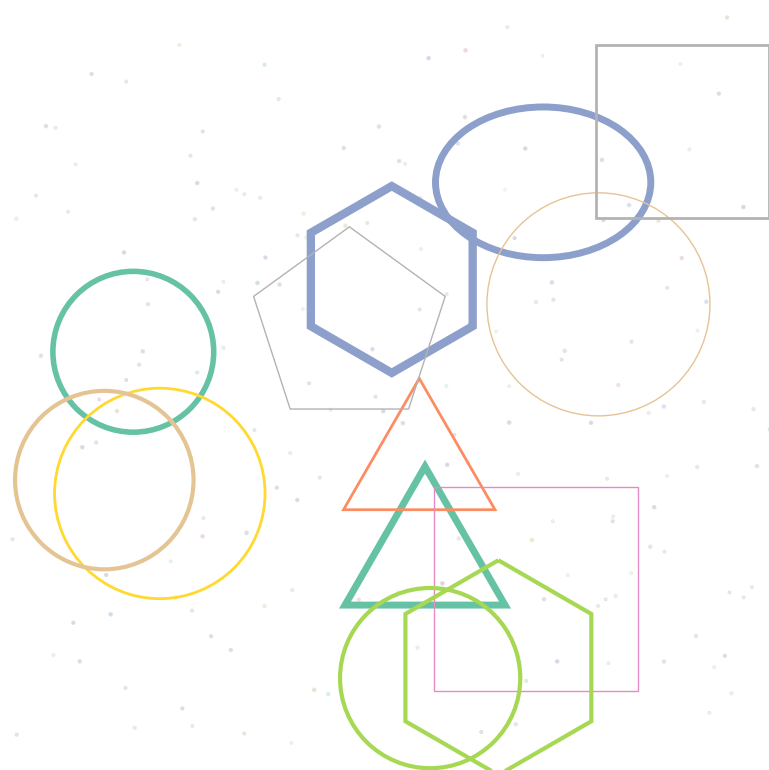[{"shape": "triangle", "thickness": 2.5, "radius": 0.6, "center": [0.552, 0.274]}, {"shape": "circle", "thickness": 2, "radius": 0.52, "center": [0.173, 0.543]}, {"shape": "triangle", "thickness": 1, "radius": 0.57, "center": [0.545, 0.395]}, {"shape": "oval", "thickness": 2.5, "radius": 0.7, "center": [0.705, 0.763]}, {"shape": "hexagon", "thickness": 3, "radius": 0.61, "center": [0.509, 0.637]}, {"shape": "square", "thickness": 0.5, "radius": 0.66, "center": [0.696, 0.235]}, {"shape": "circle", "thickness": 1.5, "radius": 0.59, "center": [0.559, 0.119]}, {"shape": "hexagon", "thickness": 1.5, "radius": 0.7, "center": [0.647, 0.133]}, {"shape": "circle", "thickness": 1, "radius": 0.68, "center": [0.208, 0.359]}, {"shape": "circle", "thickness": 1.5, "radius": 0.58, "center": [0.135, 0.377]}, {"shape": "circle", "thickness": 0.5, "radius": 0.72, "center": [0.777, 0.605]}, {"shape": "pentagon", "thickness": 0.5, "radius": 0.65, "center": [0.454, 0.575]}, {"shape": "square", "thickness": 1, "radius": 0.56, "center": [0.887, 0.83]}]